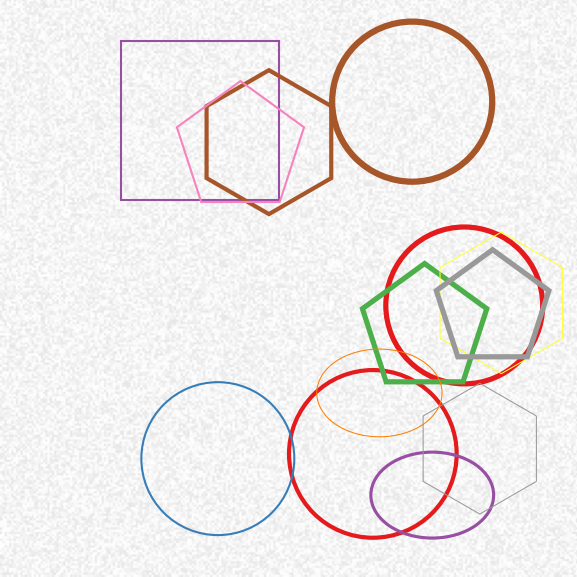[{"shape": "circle", "thickness": 2, "radius": 0.73, "center": [0.646, 0.213]}, {"shape": "circle", "thickness": 2.5, "radius": 0.68, "center": [0.804, 0.47]}, {"shape": "circle", "thickness": 1, "radius": 0.66, "center": [0.377, 0.205]}, {"shape": "pentagon", "thickness": 2.5, "radius": 0.57, "center": [0.735, 0.43]}, {"shape": "square", "thickness": 1, "radius": 0.69, "center": [0.347, 0.79]}, {"shape": "oval", "thickness": 1.5, "radius": 0.53, "center": [0.748, 0.142]}, {"shape": "oval", "thickness": 0.5, "radius": 0.54, "center": [0.657, 0.319]}, {"shape": "hexagon", "thickness": 0.5, "radius": 0.61, "center": [0.868, 0.475]}, {"shape": "circle", "thickness": 3, "radius": 0.69, "center": [0.714, 0.823]}, {"shape": "hexagon", "thickness": 2, "radius": 0.62, "center": [0.466, 0.753]}, {"shape": "pentagon", "thickness": 1, "radius": 0.58, "center": [0.416, 0.743]}, {"shape": "pentagon", "thickness": 2.5, "radius": 0.51, "center": [0.853, 0.464]}, {"shape": "hexagon", "thickness": 0.5, "radius": 0.57, "center": [0.831, 0.222]}]